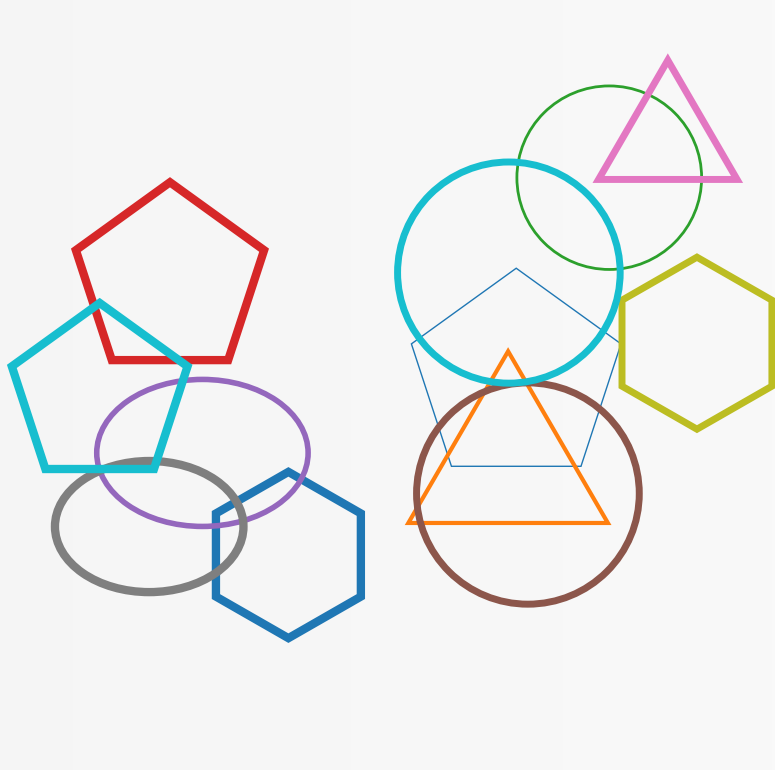[{"shape": "hexagon", "thickness": 3, "radius": 0.54, "center": [0.372, 0.279]}, {"shape": "pentagon", "thickness": 0.5, "radius": 0.71, "center": [0.666, 0.509]}, {"shape": "triangle", "thickness": 1.5, "radius": 0.74, "center": [0.656, 0.395]}, {"shape": "circle", "thickness": 1, "radius": 0.6, "center": [0.786, 0.769]}, {"shape": "pentagon", "thickness": 3, "radius": 0.64, "center": [0.219, 0.636]}, {"shape": "oval", "thickness": 2, "radius": 0.68, "center": [0.261, 0.412]}, {"shape": "circle", "thickness": 2.5, "radius": 0.72, "center": [0.681, 0.359]}, {"shape": "triangle", "thickness": 2.5, "radius": 0.52, "center": [0.862, 0.819]}, {"shape": "oval", "thickness": 3, "radius": 0.61, "center": [0.193, 0.316]}, {"shape": "hexagon", "thickness": 2.5, "radius": 0.56, "center": [0.899, 0.554]}, {"shape": "circle", "thickness": 2.5, "radius": 0.72, "center": [0.657, 0.646]}, {"shape": "pentagon", "thickness": 3, "radius": 0.6, "center": [0.129, 0.487]}]